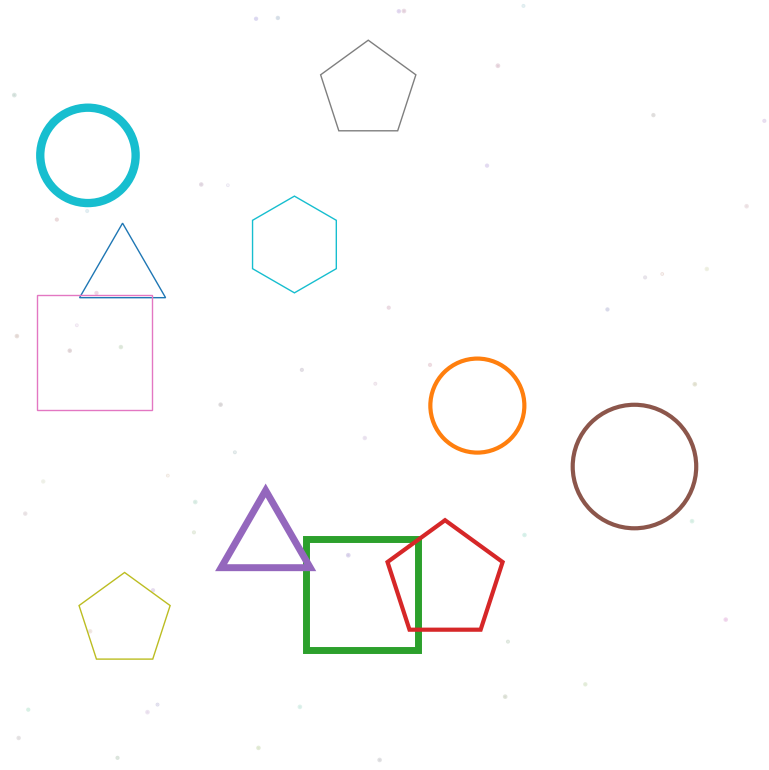[{"shape": "triangle", "thickness": 0.5, "radius": 0.32, "center": [0.159, 0.646]}, {"shape": "circle", "thickness": 1.5, "radius": 0.31, "center": [0.62, 0.473]}, {"shape": "square", "thickness": 2.5, "radius": 0.36, "center": [0.47, 0.228]}, {"shape": "pentagon", "thickness": 1.5, "radius": 0.39, "center": [0.578, 0.246]}, {"shape": "triangle", "thickness": 2.5, "radius": 0.33, "center": [0.345, 0.296]}, {"shape": "circle", "thickness": 1.5, "radius": 0.4, "center": [0.824, 0.394]}, {"shape": "square", "thickness": 0.5, "radius": 0.37, "center": [0.123, 0.542]}, {"shape": "pentagon", "thickness": 0.5, "radius": 0.33, "center": [0.478, 0.883]}, {"shape": "pentagon", "thickness": 0.5, "radius": 0.31, "center": [0.162, 0.194]}, {"shape": "circle", "thickness": 3, "radius": 0.31, "center": [0.114, 0.798]}, {"shape": "hexagon", "thickness": 0.5, "radius": 0.31, "center": [0.382, 0.682]}]